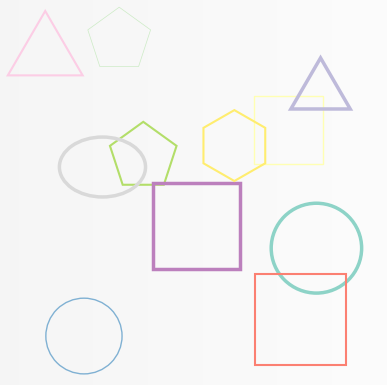[{"shape": "circle", "thickness": 2.5, "radius": 0.58, "center": [0.817, 0.355]}, {"shape": "square", "thickness": 1, "radius": 0.44, "center": [0.744, 0.663]}, {"shape": "triangle", "thickness": 2.5, "radius": 0.44, "center": [0.827, 0.761]}, {"shape": "square", "thickness": 1.5, "radius": 0.59, "center": [0.775, 0.169]}, {"shape": "circle", "thickness": 1, "radius": 0.49, "center": [0.217, 0.127]}, {"shape": "pentagon", "thickness": 1.5, "radius": 0.45, "center": [0.37, 0.593]}, {"shape": "triangle", "thickness": 1.5, "radius": 0.56, "center": [0.117, 0.86]}, {"shape": "oval", "thickness": 2.5, "radius": 0.56, "center": [0.264, 0.566]}, {"shape": "square", "thickness": 2.5, "radius": 0.56, "center": [0.506, 0.414]}, {"shape": "pentagon", "thickness": 0.5, "radius": 0.43, "center": [0.308, 0.896]}, {"shape": "hexagon", "thickness": 1.5, "radius": 0.46, "center": [0.605, 0.622]}]